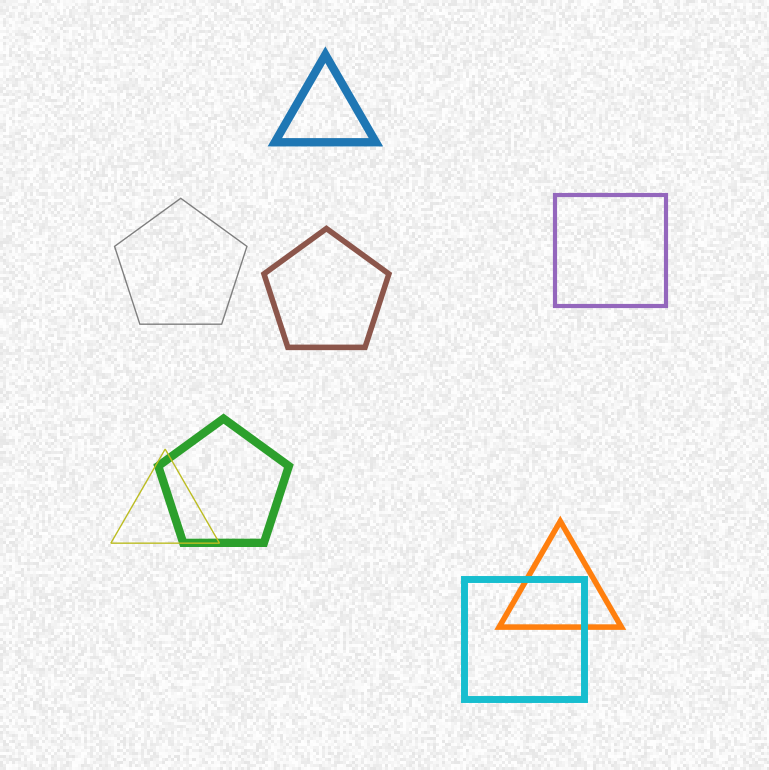[{"shape": "triangle", "thickness": 3, "radius": 0.38, "center": [0.423, 0.853]}, {"shape": "triangle", "thickness": 2, "radius": 0.46, "center": [0.728, 0.231]}, {"shape": "pentagon", "thickness": 3, "radius": 0.45, "center": [0.29, 0.367]}, {"shape": "square", "thickness": 1.5, "radius": 0.36, "center": [0.793, 0.675]}, {"shape": "pentagon", "thickness": 2, "radius": 0.43, "center": [0.424, 0.618]}, {"shape": "pentagon", "thickness": 0.5, "radius": 0.45, "center": [0.235, 0.652]}, {"shape": "triangle", "thickness": 0.5, "radius": 0.41, "center": [0.215, 0.335]}, {"shape": "square", "thickness": 2.5, "radius": 0.39, "center": [0.681, 0.17]}]